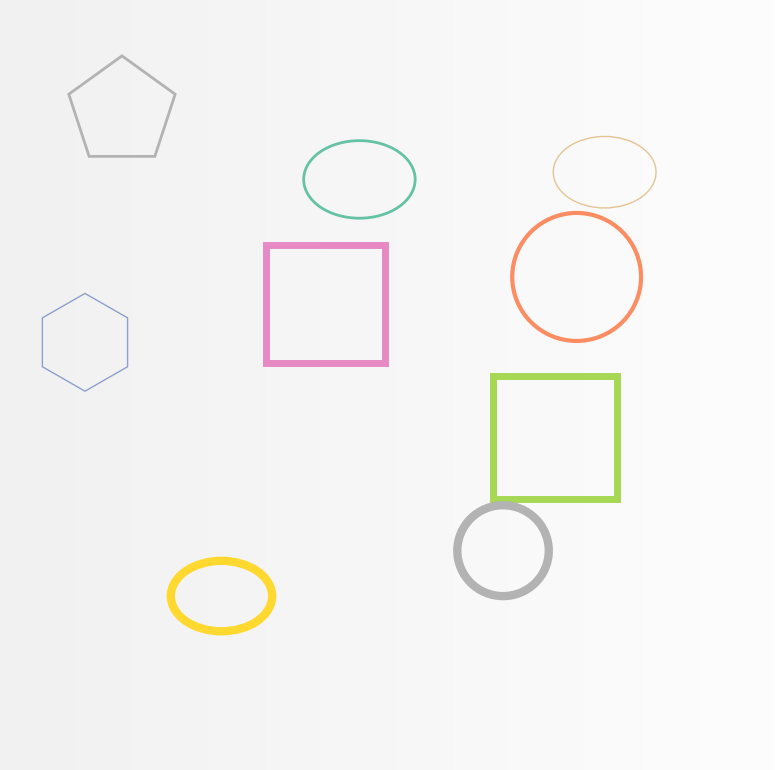[{"shape": "oval", "thickness": 1, "radius": 0.36, "center": [0.464, 0.767]}, {"shape": "circle", "thickness": 1.5, "radius": 0.42, "center": [0.744, 0.64]}, {"shape": "hexagon", "thickness": 0.5, "radius": 0.32, "center": [0.11, 0.555]}, {"shape": "square", "thickness": 2.5, "radius": 0.38, "center": [0.42, 0.605]}, {"shape": "square", "thickness": 2.5, "radius": 0.4, "center": [0.716, 0.432]}, {"shape": "oval", "thickness": 3, "radius": 0.33, "center": [0.286, 0.226]}, {"shape": "oval", "thickness": 0.5, "radius": 0.33, "center": [0.78, 0.776]}, {"shape": "circle", "thickness": 3, "radius": 0.3, "center": [0.649, 0.285]}, {"shape": "pentagon", "thickness": 1, "radius": 0.36, "center": [0.157, 0.855]}]